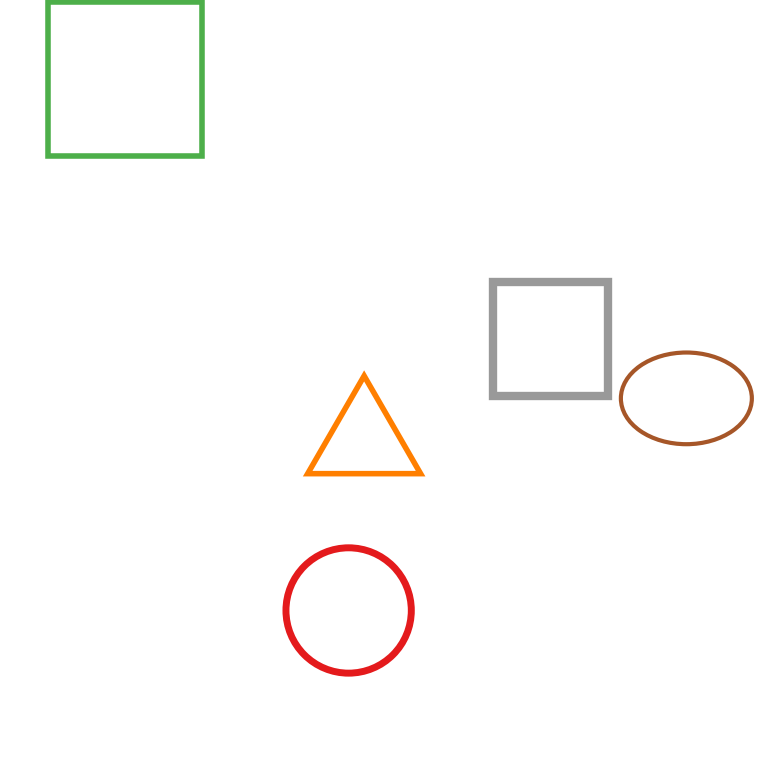[{"shape": "circle", "thickness": 2.5, "radius": 0.41, "center": [0.453, 0.207]}, {"shape": "square", "thickness": 2, "radius": 0.5, "center": [0.162, 0.897]}, {"shape": "triangle", "thickness": 2, "radius": 0.42, "center": [0.473, 0.427]}, {"shape": "oval", "thickness": 1.5, "radius": 0.43, "center": [0.891, 0.483]}, {"shape": "square", "thickness": 3, "radius": 0.37, "center": [0.715, 0.559]}]